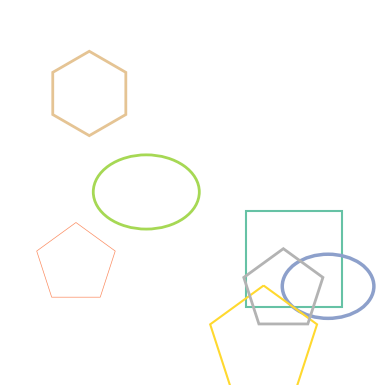[{"shape": "square", "thickness": 1.5, "radius": 0.62, "center": [0.763, 0.328]}, {"shape": "pentagon", "thickness": 0.5, "radius": 0.54, "center": [0.197, 0.315]}, {"shape": "oval", "thickness": 2.5, "radius": 0.59, "center": [0.852, 0.256]}, {"shape": "oval", "thickness": 2, "radius": 0.69, "center": [0.38, 0.501]}, {"shape": "pentagon", "thickness": 1.5, "radius": 0.73, "center": [0.685, 0.112]}, {"shape": "hexagon", "thickness": 2, "radius": 0.55, "center": [0.232, 0.757]}, {"shape": "pentagon", "thickness": 2, "radius": 0.54, "center": [0.736, 0.246]}]